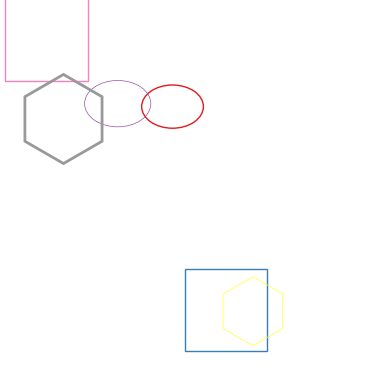[{"shape": "oval", "thickness": 1, "radius": 0.4, "center": [0.448, 0.723]}, {"shape": "square", "thickness": 1, "radius": 0.54, "center": [0.586, 0.195]}, {"shape": "oval", "thickness": 0.5, "radius": 0.43, "center": [0.306, 0.731]}, {"shape": "hexagon", "thickness": 0.5, "radius": 0.45, "center": [0.657, 0.192]}, {"shape": "square", "thickness": 1, "radius": 0.54, "center": [0.121, 0.898]}, {"shape": "hexagon", "thickness": 2, "radius": 0.58, "center": [0.165, 0.691]}]